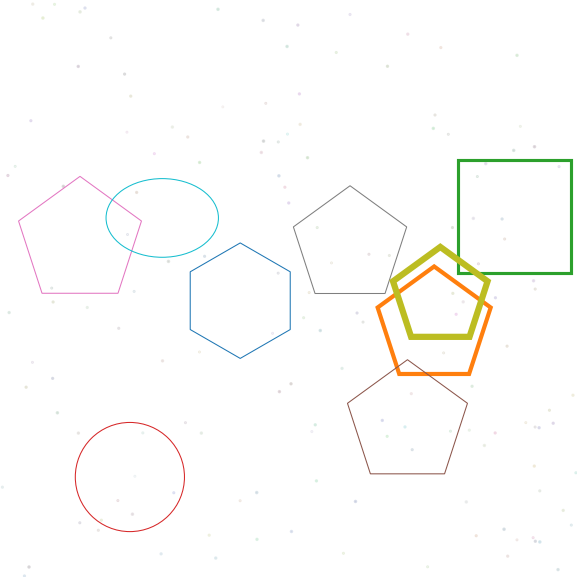[{"shape": "hexagon", "thickness": 0.5, "radius": 0.5, "center": [0.416, 0.478]}, {"shape": "pentagon", "thickness": 2, "radius": 0.51, "center": [0.752, 0.435]}, {"shape": "square", "thickness": 1.5, "radius": 0.49, "center": [0.891, 0.624]}, {"shape": "circle", "thickness": 0.5, "radius": 0.47, "center": [0.225, 0.173]}, {"shape": "pentagon", "thickness": 0.5, "radius": 0.55, "center": [0.706, 0.267]}, {"shape": "pentagon", "thickness": 0.5, "radius": 0.56, "center": [0.139, 0.582]}, {"shape": "pentagon", "thickness": 0.5, "radius": 0.52, "center": [0.606, 0.574]}, {"shape": "pentagon", "thickness": 3, "radius": 0.43, "center": [0.762, 0.485]}, {"shape": "oval", "thickness": 0.5, "radius": 0.49, "center": [0.281, 0.622]}]